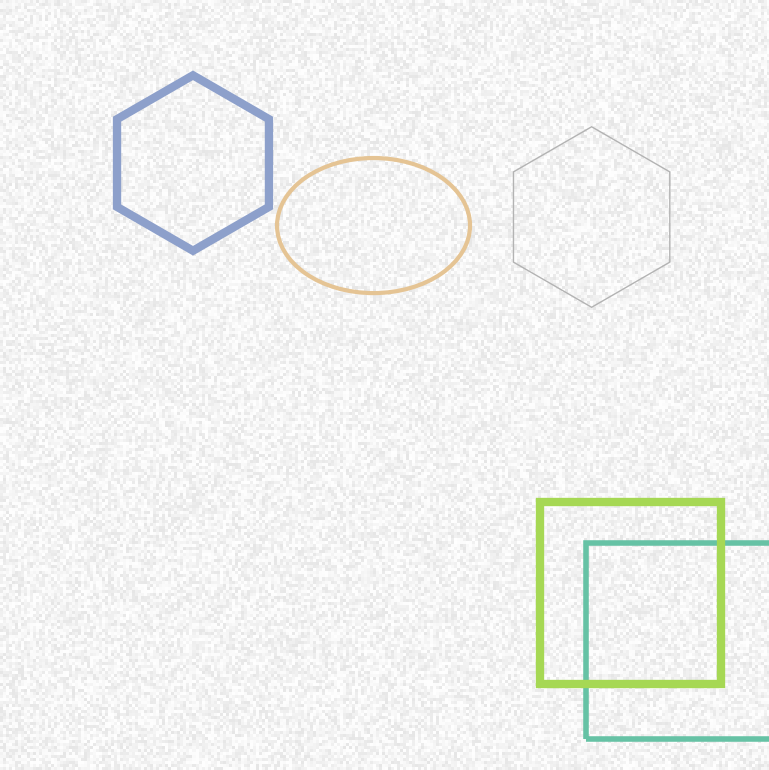[{"shape": "square", "thickness": 2, "radius": 0.64, "center": [0.888, 0.168]}, {"shape": "hexagon", "thickness": 3, "radius": 0.57, "center": [0.251, 0.788]}, {"shape": "square", "thickness": 3, "radius": 0.59, "center": [0.819, 0.23]}, {"shape": "oval", "thickness": 1.5, "radius": 0.63, "center": [0.485, 0.707]}, {"shape": "hexagon", "thickness": 0.5, "radius": 0.59, "center": [0.768, 0.718]}]